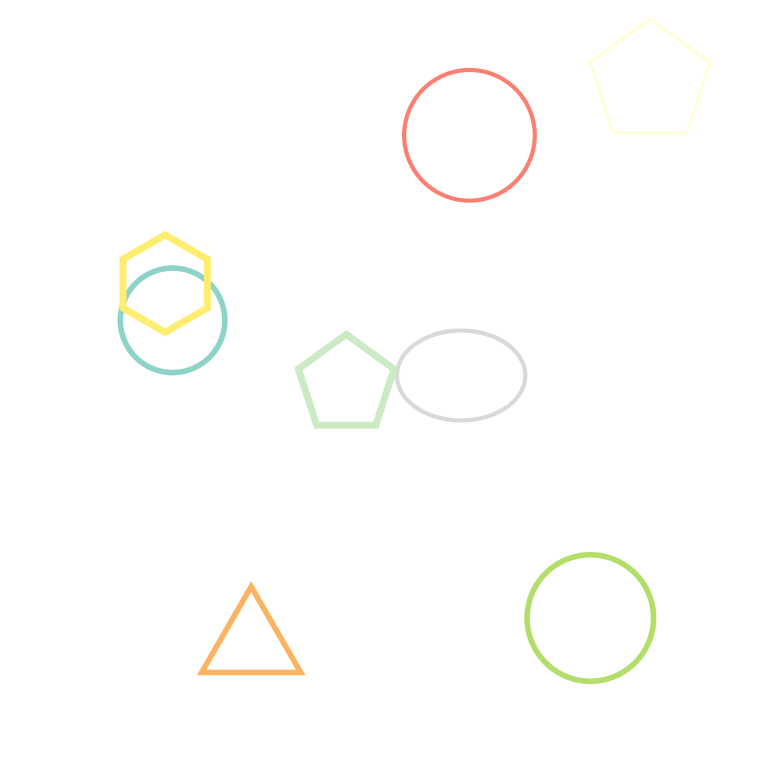[{"shape": "circle", "thickness": 2, "radius": 0.34, "center": [0.224, 0.584]}, {"shape": "pentagon", "thickness": 0.5, "radius": 0.41, "center": [0.844, 0.894]}, {"shape": "circle", "thickness": 1.5, "radius": 0.42, "center": [0.61, 0.824]}, {"shape": "triangle", "thickness": 2, "radius": 0.37, "center": [0.326, 0.164]}, {"shape": "circle", "thickness": 2, "radius": 0.41, "center": [0.767, 0.197]}, {"shape": "oval", "thickness": 1.5, "radius": 0.42, "center": [0.599, 0.512]}, {"shape": "pentagon", "thickness": 2.5, "radius": 0.33, "center": [0.45, 0.501]}, {"shape": "hexagon", "thickness": 2.5, "radius": 0.32, "center": [0.214, 0.632]}]